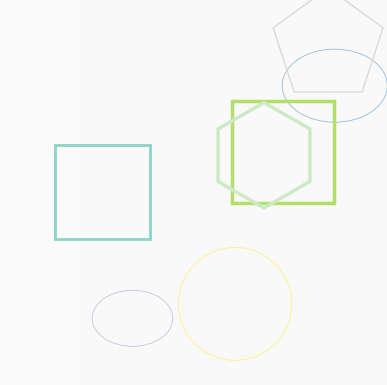[{"shape": "square", "thickness": 2, "radius": 0.61, "center": [0.265, 0.501]}, {"shape": "oval", "thickness": 0.5, "radius": 0.52, "center": [0.342, 0.173]}, {"shape": "oval", "thickness": 0.5, "radius": 0.68, "center": [0.864, 0.778]}, {"shape": "square", "thickness": 2.5, "radius": 0.66, "center": [0.73, 0.604]}, {"shape": "pentagon", "thickness": 1, "radius": 0.75, "center": [0.847, 0.882]}, {"shape": "hexagon", "thickness": 2.5, "radius": 0.68, "center": [0.681, 0.597]}, {"shape": "circle", "thickness": 0.5, "radius": 0.73, "center": [0.607, 0.211]}]